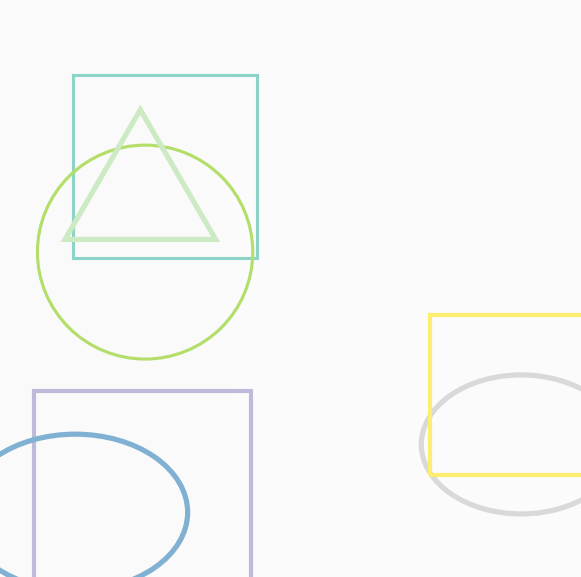[{"shape": "square", "thickness": 1.5, "radius": 0.79, "center": [0.284, 0.711]}, {"shape": "square", "thickness": 2, "radius": 0.94, "center": [0.245, 0.136]}, {"shape": "oval", "thickness": 2.5, "radius": 0.97, "center": [0.13, 0.112]}, {"shape": "circle", "thickness": 1.5, "radius": 0.93, "center": [0.25, 0.563]}, {"shape": "oval", "thickness": 2.5, "radius": 0.86, "center": [0.897, 0.23]}, {"shape": "triangle", "thickness": 2.5, "radius": 0.75, "center": [0.241, 0.659]}, {"shape": "square", "thickness": 2, "radius": 0.69, "center": [0.878, 0.315]}]